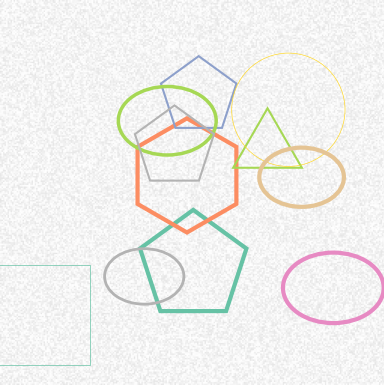[{"shape": "pentagon", "thickness": 3, "radius": 0.73, "center": [0.502, 0.31]}, {"shape": "square", "thickness": 0.5, "radius": 0.65, "center": [0.102, 0.183]}, {"shape": "hexagon", "thickness": 3, "radius": 0.74, "center": [0.486, 0.544]}, {"shape": "pentagon", "thickness": 1.5, "radius": 0.52, "center": [0.516, 0.751]}, {"shape": "oval", "thickness": 3, "radius": 0.65, "center": [0.866, 0.252]}, {"shape": "oval", "thickness": 2.5, "radius": 0.64, "center": [0.434, 0.686]}, {"shape": "triangle", "thickness": 1.5, "radius": 0.51, "center": [0.695, 0.616]}, {"shape": "circle", "thickness": 0.5, "radius": 0.74, "center": [0.749, 0.715]}, {"shape": "oval", "thickness": 3, "radius": 0.55, "center": [0.783, 0.54]}, {"shape": "oval", "thickness": 2, "radius": 0.52, "center": [0.375, 0.282]}, {"shape": "pentagon", "thickness": 1.5, "radius": 0.54, "center": [0.453, 0.618]}]